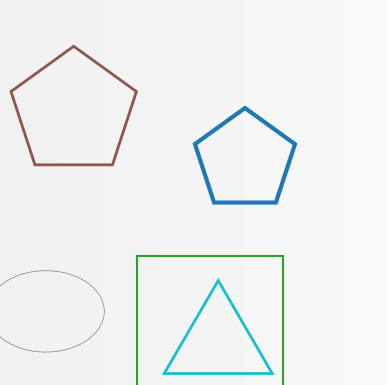[{"shape": "pentagon", "thickness": 3, "radius": 0.68, "center": [0.632, 0.584]}, {"shape": "square", "thickness": 1.5, "radius": 0.94, "center": [0.543, 0.147]}, {"shape": "pentagon", "thickness": 2, "radius": 0.85, "center": [0.19, 0.71]}, {"shape": "oval", "thickness": 0.5, "radius": 0.76, "center": [0.118, 0.191]}, {"shape": "triangle", "thickness": 2, "radius": 0.8, "center": [0.563, 0.11]}]